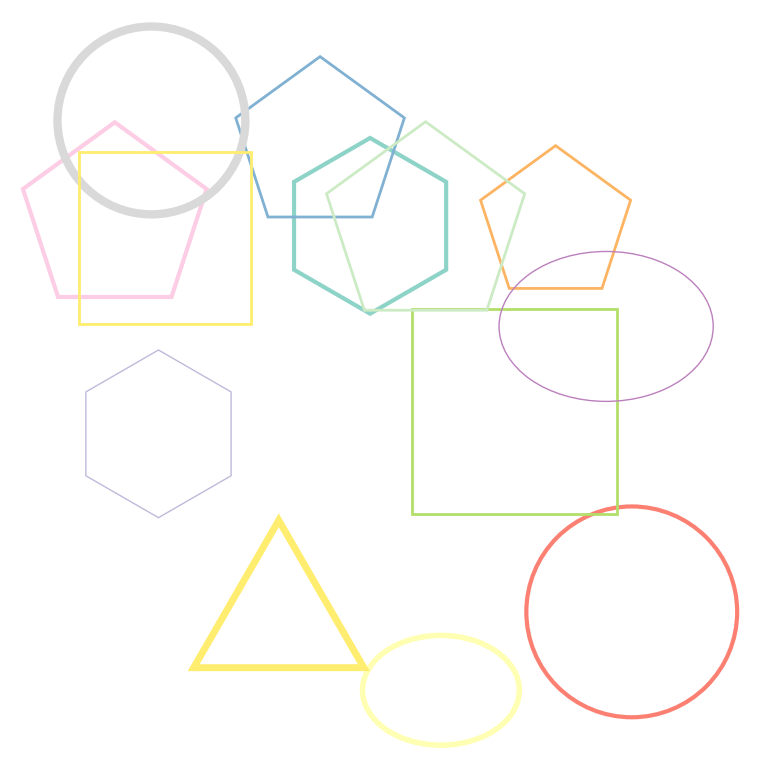[{"shape": "hexagon", "thickness": 1.5, "radius": 0.57, "center": [0.481, 0.707]}, {"shape": "oval", "thickness": 2, "radius": 0.51, "center": [0.573, 0.104]}, {"shape": "hexagon", "thickness": 0.5, "radius": 0.54, "center": [0.206, 0.437]}, {"shape": "circle", "thickness": 1.5, "radius": 0.68, "center": [0.82, 0.205]}, {"shape": "pentagon", "thickness": 1, "radius": 0.58, "center": [0.416, 0.811]}, {"shape": "pentagon", "thickness": 1, "radius": 0.51, "center": [0.722, 0.708]}, {"shape": "square", "thickness": 1, "radius": 0.67, "center": [0.669, 0.465]}, {"shape": "pentagon", "thickness": 1.5, "radius": 0.63, "center": [0.149, 0.716]}, {"shape": "circle", "thickness": 3, "radius": 0.61, "center": [0.197, 0.844]}, {"shape": "oval", "thickness": 0.5, "radius": 0.7, "center": [0.787, 0.576]}, {"shape": "pentagon", "thickness": 1, "radius": 0.68, "center": [0.553, 0.707]}, {"shape": "square", "thickness": 1, "radius": 0.56, "center": [0.214, 0.691]}, {"shape": "triangle", "thickness": 2.5, "radius": 0.64, "center": [0.362, 0.197]}]